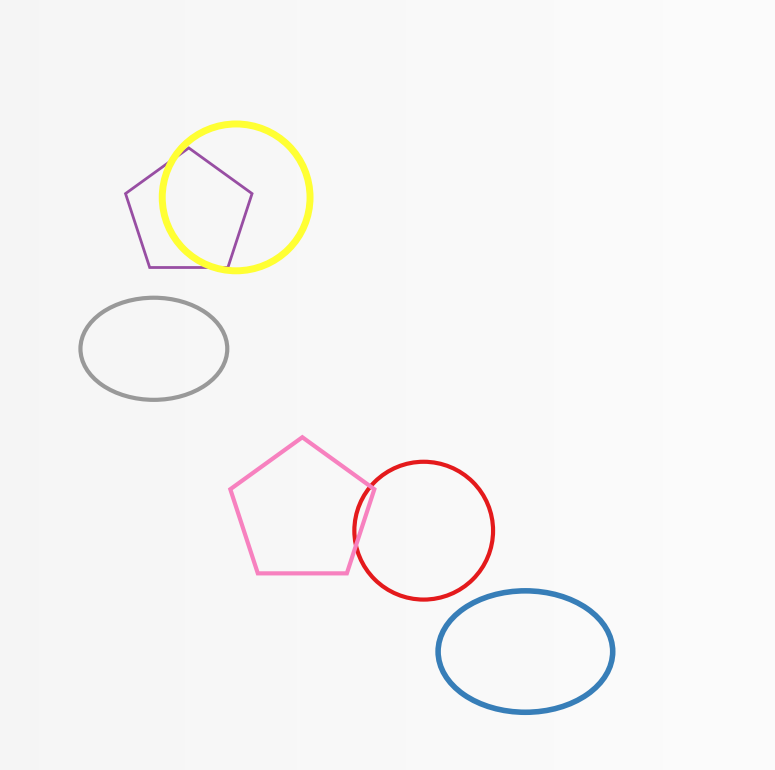[{"shape": "circle", "thickness": 1.5, "radius": 0.45, "center": [0.547, 0.311]}, {"shape": "oval", "thickness": 2, "radius": 0.56, "center": [0.678, 0.154]}, {"shape": "pentagon", "thickness": 1, "radius": 0.43, "center": [0.244, 0.722]}, {"shape": "circle", "thickness": 2.5, "radius": 0.48, "center": [0.305, 0.744]}, {"shape": "pentagon", "thickness": 1.5, "radius": 0.49, "center": [0.39, 0.334]}, {"shape": "oval", "thickness": 1.5, "radius": 0.47, "center": [0.199, 0.547]}]